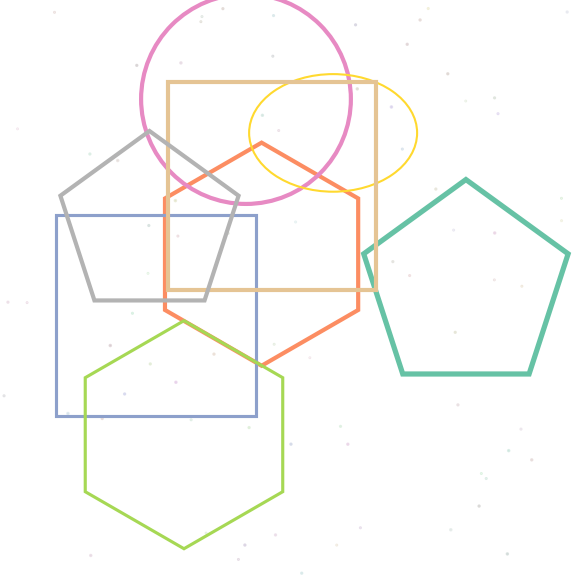[{"shape": "pentagon", "thickness": 2.5, "radius": 0.93, "center": [0.807, 0.502]}, {"shape": "hexagon", "thickness": 2, "radius": 0.97, "center": [0.453, 0.559]}, {"shape": "square", "thickness": 1.5, "radius": 0.87, "center": [0.27, 0.453]}, {"shape": "circle", "thickness": 2, "radius": 0.91, "center": [0.426, 0.828]}, {"shape": "hexagon", "thickness": 1.5, "radius": 0.99, "center": [0.319, 0.246]}, {"shape": "oval", "thickness": 1, "radius": 0.73, "center": [0.577, 0.769]}, {"shape": "square", "thickness": 2, "radius": 0.9, "center": [0.471, 0.678]}, {"shape": "pentagon", "thickness": 2, "radius": 0.81, "center": [0.259, 0.61]}]